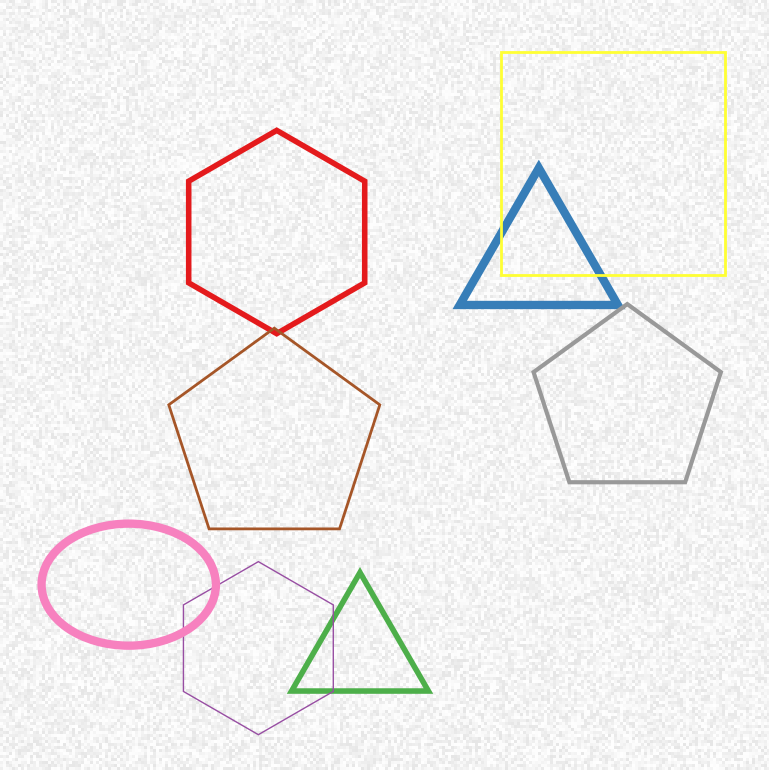[{"shape": "hexagon", "thickness": 2, "radius": 0.66, "center": [0.359, 0.699]}, {"shape": "triangle", "thickness": 3, "radius": 0.59, "center": [0.7, 0.663]}, {"shape": "triangle", "thickness": 2, "radius": 0.51, "center": [0.468, 0.154]}, {"shape": "hexagon", "thickness": 0.5, "radius": 0.56, "center": [0.336, 0.158]}, {"shape": "square", "thickness": 1, "radius": 0.73, "center": [0.796, 0.788]}, {"shape": "pentagon", "thickness": 1, "radius": 0.72, "center": [0.356, 0.43]}, {"shape": "oval", "thickness": 3, "radius": 0.57, "center": [0.167, 0.241]}, {"shape": "pentagon", "thickness": 1.5, "radius": 0.64, "center": [0.815, 0.477]}]